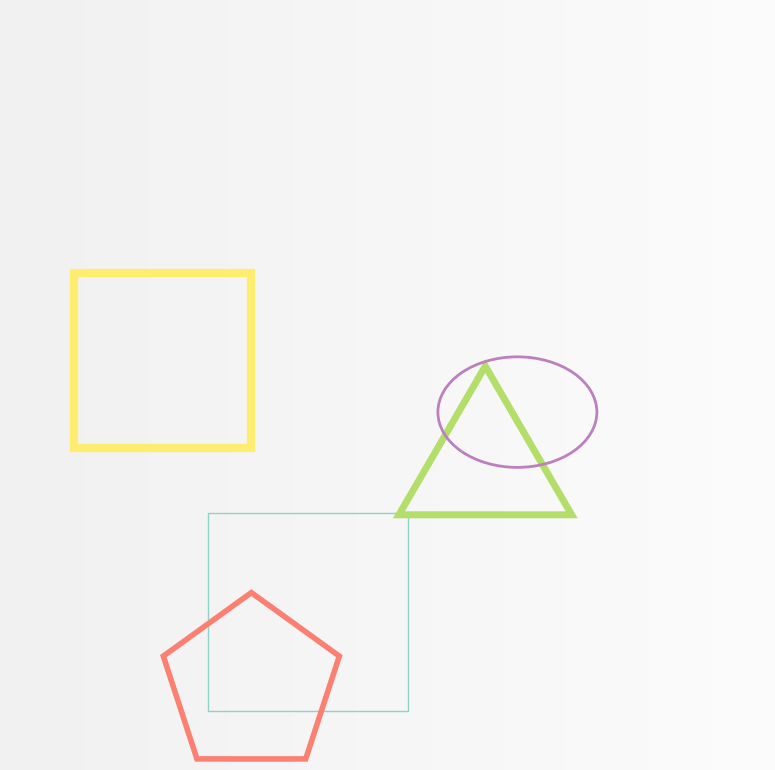[{"shape": "square", "thickness": 0.5, "radius": 0.65, "center": [0.397, 0.205]}, {"shape": "pentagon", "thickness": 2, "radius": 0.6, "center": [0.324, 0.111]}, {"shape": "triangle", "thickness": 2.5, "radius": 0.64, "center": [0.626, 0.396]}, {"shape": "oval", "thickness": 1, "radius": 0.51, "center": [0.668, 0.465]}, {"shape": "square", "thickness": 3, "radius": 0.57, "center": [0.21, 0.532]}]